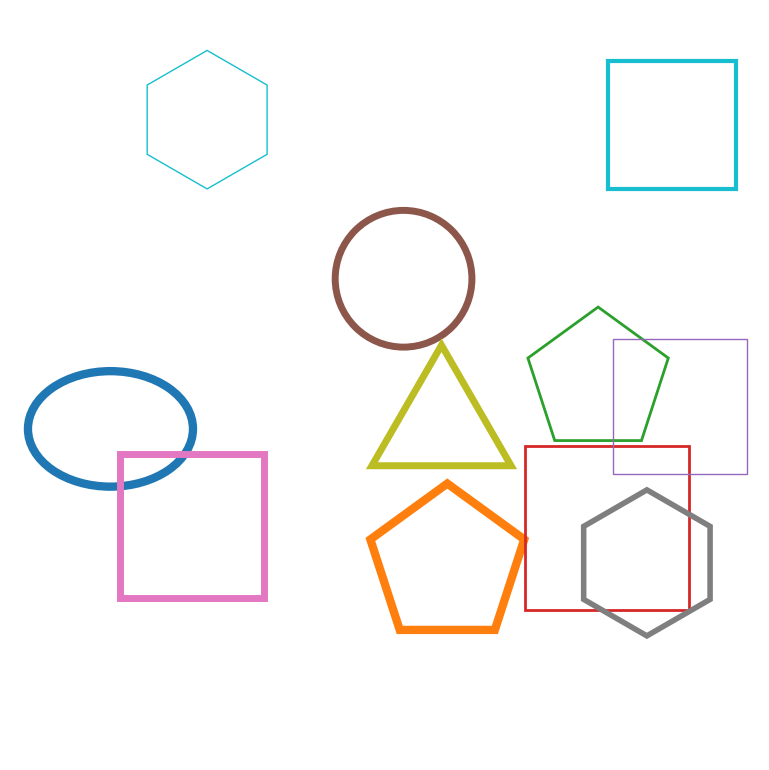[{"shape": "oval", "thickness": 3, "radius": 0.54, "center": [0.143, 0.443]}, {"shape": "pentagon", "thickness": 3, "radius": 0.53, "center": [0.581, 0.267]}, {"shape": "pentagon", "thickness": 1, "radius": 0.48, "center": [0.777, 0.505]}, {"shape": "square", "thickness": 1, "radius": 0.53, "center": [0.788, 0.315]}, {"shape": "square", "thickness": 0.5, "radius": 0.44, "center": [0.883, 0.472]}, {"shape": "circle", "thickness": 2.5, "radius": 0.44, "center": [0.524, 0.638]}, {"shape": "square", "thickness": 2.5, "radius": 0.47, "center": [0.249, 0.317]}, {"shape": "hexagon", "thickness": 2, "radius": 0.47, "center": [0.84, 0.269]}, {"shape": "triangle", "thickness": 2.5, "radius": 0.52, "center": [0.573, 0.447]}, {"shape": "square", "thickness": 1.5, "radius": 0.42, "center": [0.873, 0.838]}, {"shape": "hexagon", "thickness": 0.5, "radius": 0.45, "center": [0.269, 0.845]}]